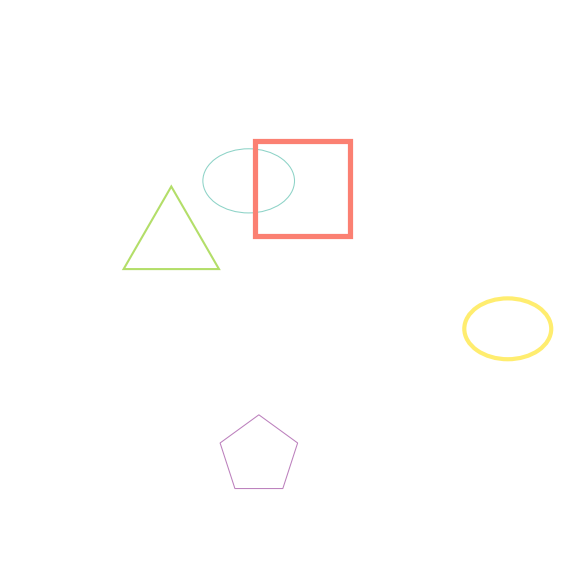[{"shape": "oval", "thickness": 0.5, "radius": 0.4, "center": [0.431, 0.686]}, {"shape": "square", "thickness": 2.5, "radius": 0.41, "center": [0.524, 0.673]}, {"shape": "triangle", "thickness": 1, "radius": 0.48, "center": [0.297, 0.581]}, {"shape": "pentagon", "thickness": 0.5, "radius": 0.35, "center": [0.448, 0.21]}, {"shape": "oval", "thickness": 2, "radius": 0.38, "center": [0.879, 0.43]}]